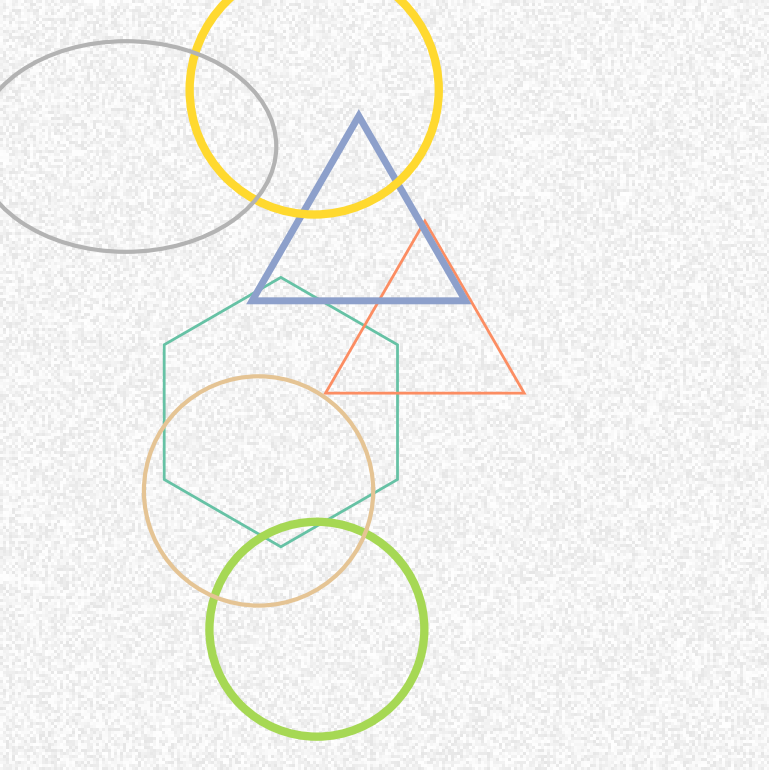[{"shape": "hexagon", "thickness": 1, "radius": 0.87, "center": [0.365, 0.465]}, {"shape": "triangle", "thickness": 1, "radius": 0.74, "center": [0.552, 0.564]}, {"shape": "triangle", "thickness": 2.5, "radius": 0.8, "center": [0.466, 0.689]}, {"shape": "circle", "thickness": 3, "radius": 0.7, "center": [0.412, 0.183]}, {"shape": "circle", "thickness": 3, "radius": 0.81, "center": [0.408, 0.883]}, {"shape": "circle", "thickness": 1.5, "radius": 0.74, "center": [0.336, 0.362]}, {"shape": "oval", "thickness": 1.5, "radius": 0.98, "center": [0.163, 0.81]}]